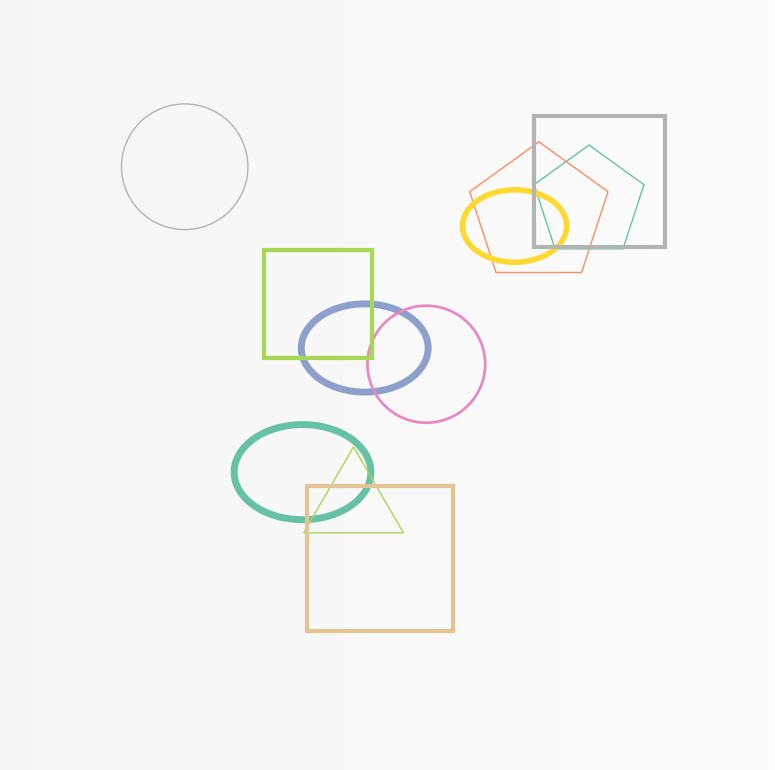[{"shape": "pentagon", "thickness": 0.5, "radius": 0.37, "center": [0.76, 0.737]}, {"shape": "oval", "thickness": 2.5, "radius": 0.44, "center": [0.39, 0.387]}, {"shape": "pentagon", "thickness": 0.5, "radius": 0.47, "center": [0.695, 0.722]}, {"shape": "oval", "thickness": 2.5, "radius": 0.41, "center": [0.471, 0.548]}, {"shape": "circle", "thickness": 1, "radius": 0.38, "center": [0.55, 0.527]}, {"shape": "triangle", "thickness": 0.5, "radius": 0.37, "center": [0.456, 0.345]}, {"shape": "square", "thickness": 1.5, "radius": 0.35, "center": [0.41, 0.605]}, {"shape": "oval", "thickness": 2, "radius": 0.34, "center": [0.664, 0.706]}, {"shape": "square", "thickness": 1.5, "radius": 0.47, "center": [0.49, 0.275]}, {"shape": "circle", "thickness": 0.5, "radius": 0.41, "center": [0.238, 0.783]}, {"shape": "square", "thickness": 1.5, "radius": 0.42, "center": [0.773, 0.765]}]